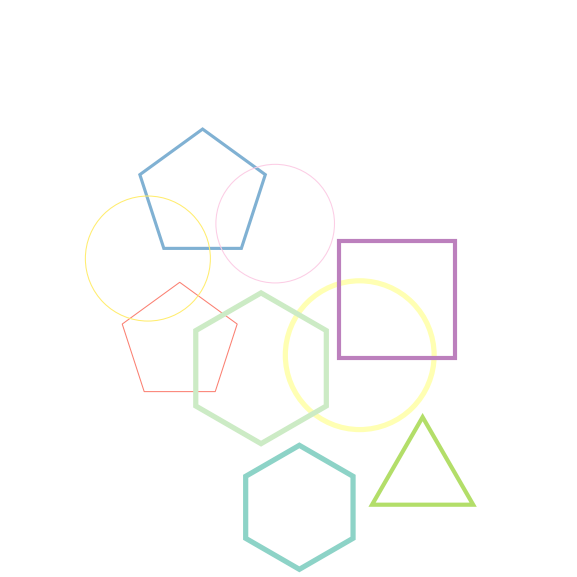[{"shape": "hexagon", "thickness": 2.5, "radius": 0.54, "center": [0.518, 0.121]}, {"shape": "circle", "thickness": 2.5, "radius": 0.64, "center": [0.623, 0.384]}, {"shape": "pentagon", "thickness": 0.5, "radius": 0.52, "center": [0.311, 0.406]}, {"shape": "pentagon", "thickness": 1.5, "radius": 0.57, "center": [0.351, 0.661]}, {"shape": "triangle", "thickness": 2, "radius": 0.51, "center": [0.732, 0.176]}, {"shape": "circle", "thickness": 0.5, "radius": 0.51, "center": [0.477, 0.612]}, {"shape": "square", "thickness": 2, "radius": 0.51, "center": [0.687, 0.48]}, {"shape": "hexagon", "thickness": 2.5, "radius": 0.65, "center": [0.452, 0.361]}, {"shape": "circle", "thickness": 0.5, "radius": 0.54, "center": [0.256, 0.551]}]